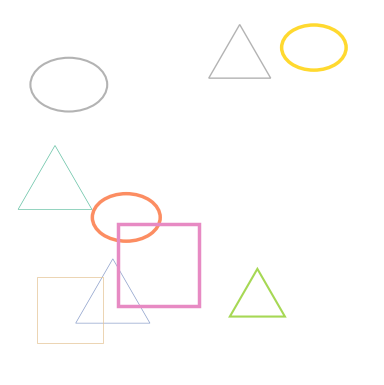[{"shape": "triangle", "thickness": 0.5, "radius": 0.55, "center": [0.143, 0.511]}, {"shape": "oval", "thickness": 2.5, "radius": 0.44, "center": [0.328, 0.435]}, {"shape": "triangle", "thickness": 0.5, "radius": 0.56, "center": [0.293, 0.216]}, {"shape": "square", "thickness": 2.5, "radius": 0.53, "center": [0.411, 0.312]}, {"shape": "triangle", "thickness": 1.5, "radius": 0.41, "center": [0.669, 0.219]}, {"shape": "oval", "thickness": 2.5, "radius": 0.42, "center": [0.815, 0.876]}, {"shape": "square", "thickness": 0.5, "radius": 0.43, "center": [0.182, 0.195]}, {"shape": "oval", "thickness": 1.5, "radius": 0.5, "center": [0.179, 0.78]}, {"shape": "triangle", "thickness": 1, "radius": 0.46, "center": [0.623, 0.843]}]